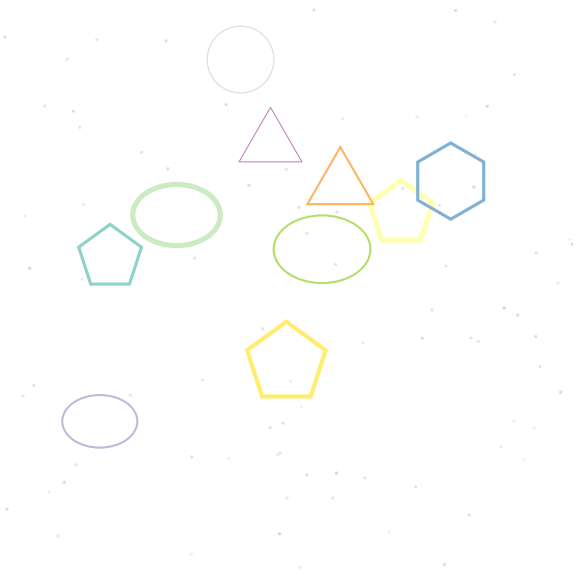[{"shape": "pentagon", "thickness": 1.5, "radius": 0.29, "center": [0.191, 0.553]}, {"shape": "pentagon", "thickness": 2.5, "radius": 0.29, "center": [0.695, 0.63]}, {"shape": "oval", "thickness": 1, "radius": 0.33, "center": [0.173, 0.27]}, {"shape": "hexagon", "thickness": 1.5, "radius": 0.33, "center": [0.78, 0.686]}, {"shape": "triangle", "thickness": 1, "radius": 0.33, "center": [0.589, 0.679]}, {"shape": "oval", "thickness": 1, "radius": 0.42, "center": [0.558, 0.568]}, {"shape": "circle", "thickness": 0.5, "radius": 0.29, "center": [0.417, 0.896]}, {"shape": "triangle", "thickness": 0.5, "radius": 0.31, "center": [0.468, 0.75]}, {"shape": "oval", "thickness": 2.5, "radius": 0.38, "center": [0.306, 0.627]}, {"shape": "pentagon", "thickness": 2, "radius": 0.36, "center": [0.496, 0.37]}]